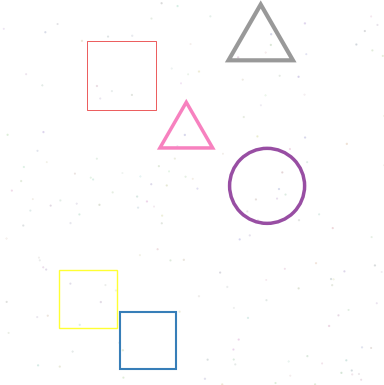[{"shape": "square", "thickness": 0.5, "radius": 0.45, "center": [0.316, 0.803]}, {"shape": "square", "thickness": 1.5, "radius": 0.37, "center": [0.384, 0.116]}, {"shape": "circle", "thickness": 2.5, "radius": 0.49, "center": [0.694, 0.517]}, {"shape": "square", "thickness": 1, "radius": 0.38, "center": [0.229, 0.223]}, {"shape": "triangle", "thickness": 2.5, "radius": 0.4, "center": [0.484, 0.655]}, {"shape": "triangle", "thickness": 3, "radius": 0.48, "center": [0.677, 0.892]}]